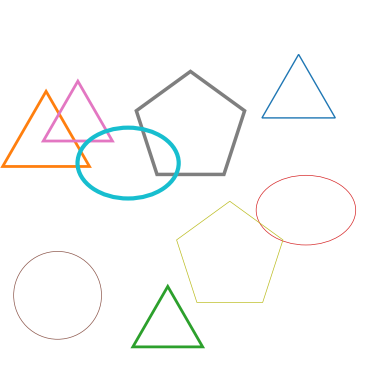[{"shape": "triangle", "thickness": 1, "radius": 0.55, "center": [0.776, 0.749]}, {"shape": "triangle", "thickness": 2, "radius": 0.65, "center": [0.12, 0.633]}, {"shape": "triangle", "thickness": 2, "radius": 0.52, "center": [0.436, 0.151]}, {"shape": "oval", "thickness": 0.5, "radius": 0.65, "center": [0.795, 0.454]}, {"shape": "circle", "thickness": 0.5, "radius": 0.57, "center": [0.15, 0.233]}, {"shape": "triangle", "thickness": 2, "radius": 0.52, "center": [0.202, 0.686]}, {"shape": "pentagon", "thickness": 2.5, "radius": 0.74, "center": [0.495, 0.667]}, {"shape": "pentagon", "thickness": 0.5, "radius": 0.73, "center": [0.597, 0.332]}, {"shape": "oval", "thickness": 3, "radius": 0.66, "center": [0.333, 0.576]}]